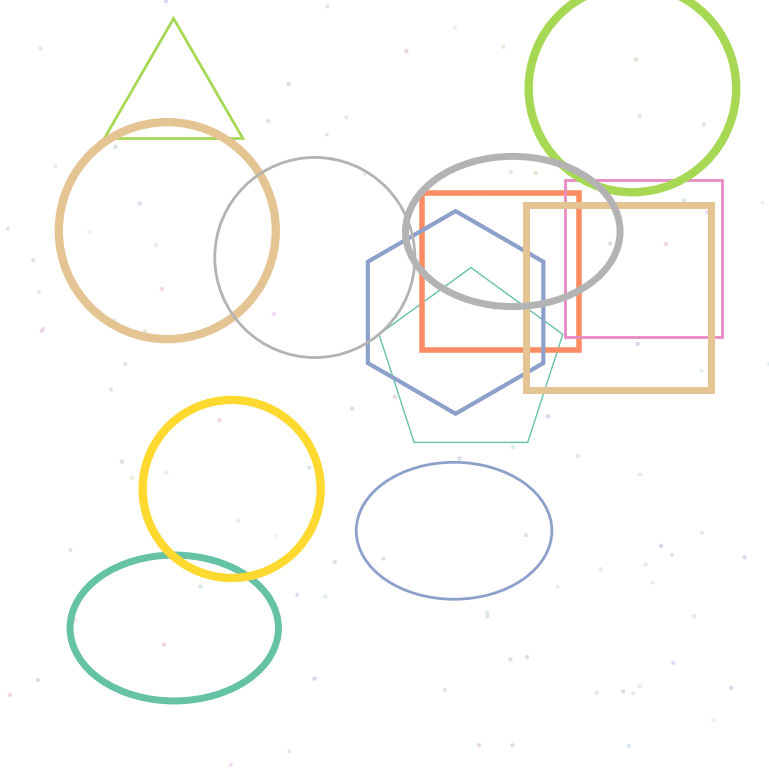[{"shape": "oval", "thickness": 2.5, "radius": 0.68, "center": [0.226, 0.184]}, {"shape": "pentagon", "thickness": 0.5, "radius": 0.63, "center": [0.612, 0.527]}, {"shape": "square", "thickness": 2, "radius": 0.51, "center": [0.65, 0.647]}, {"shape": "hexagon", "thickness": 1.5, "radius": 0.66, "center": [0.592, 0.594]}, {"shape": "oval", "thickness": 1, "radius": 0.64, "center": [0.59, 0.311]}, {"shape": "square", "thickness": 1, "radius": 0.51, "center": [0.836, 0.665]}, {"shape": "triangle", "thickness": 1, "radius": 0.52, "center": [0.225, 0.872]}, {"shape": "circle", "thickness": 3, "radius": 0.67, "center": [0.821, 0.885]}, {"shape": "circle", "thickness": 3, "radius": 0.58, "center": [0.301, 0.365]}, {"shape": "square", "thickness": 2.5, "radius": 0.6, "center": [0.804, 0.614]}, {"shape": "circle", "thickness": 3, "radius": 0.7, "center": [0.217, 0.7]}, {"shape": "oval", "thickness": 2.5, "radius": 0.7, "center": [0.666, 0.699]}, {"shape": "circle", "thickness": 1, "radius": 0.65, "center": [0.409, 0.666]}]